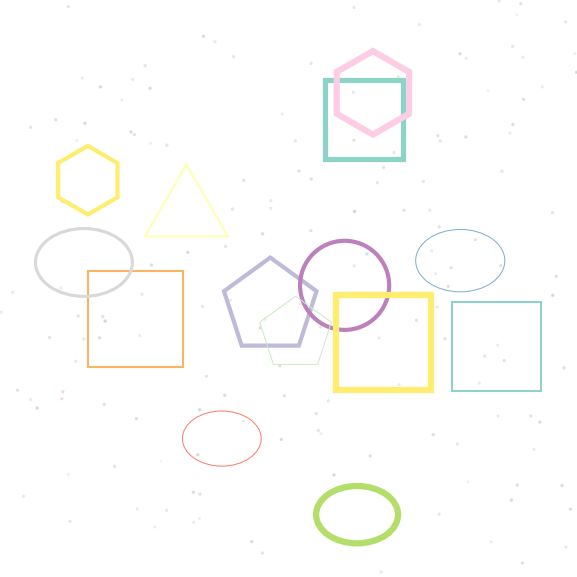[{"shape": "square", "thickness": 1, "radius": 0.39, "center": [0.86, 0.399]}, {"shape": "square", "thickness": 2.5, "radius": 0.34, "center": [0.63, 0.792]}, {"shape": "triangle", "thickness": 1, "radius": 0.42, "center": [0.323, 0.631]}, {"shape": "pentagon", "thickness": 2, "radius": 0.42, "center": [0.468, 0.469]}, {"shape": "oval", "thickness": 0.5, "radius": 0.34, "center": [0.384, 0.24]}, {"shape": "oval", "thickness": 0.5, "radius": 0.39, "center": [0.797, 0.548]}, {"shape": "square", "thickness": 1, "radius": 0.41, "center": [0.235, 0.447]}, {"shape": "oval", "thickness": 3, "radius": 0.35, "center": [0.618, 0.108]}, {"shape": "hexagon", "thickness": 3, "radius": 0.36, "center": [0.646, 0.838]}, {"shape": "oval", "thickness": 1.5, "radius": 0.42, "center": [0.145, 0.545]}, {"shape": "circle", "thickness": 2, "radius": 0.39, "center": [0.597, 0.505]}, {"shape": "pentagon", "thickness": 0.5, "radius": 0.33, "center": [0.512, 0.421]}, {"shape": "hexagon", "thickness": 2, "radius": 0.3, "center": [0.152, 0.687]}, {"shape": "square", "thickness": 3, "radius": 0.41, "center": [0.664, 0.406]}]